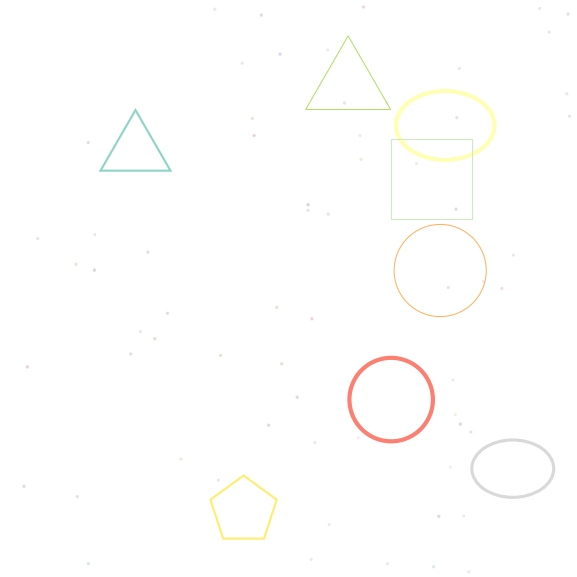[{"shape": "triangle", "thickness": 1, "radius": 0.35, "center": [0.235, 0.739]}, {"shape": "oval", "thickness": 2, "radius": 0.43, "center": [0.771, 0.782]}, {"shape": "circle", "thickness": 2, "radius": 0.36, "center": [0.677, 0.307]}, {"shape": "circle", "thickness": 0.5, "radius": 0.4, "center": [0.762, 0.531]}, {"shape": "triangle", "thickness": 0.5, "radius": 0.42, "center": [0.603, 0.852]}, {"shape": "oval", "thickness": 1.5, "radius": 0.35, "center": [0.888, 0.188]}, {"shape": "square", "thickness": 0.5, "radius": 0.35, "center": [0.747, 0.69]}, {"shape": "pentagon", "thickness": 1, "radius": 0.3, "center": [0.422, 0.115]}]